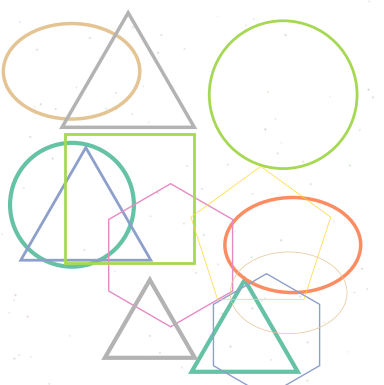[{"shape": "circle", "thickness": 3, "radius": 0.8, "center": [0.187, 0.468]}, {"shape": "triangle", "thickness": 3, "radius": 0.8, "center": [0.636, 0.114]}, {"shape": "oval", "thickness": 2.5, "radius": 0.88, "center": [0.76, 0.364]}, {"shape": "triangle", "thickness": 2, "radius": 0.98, "center": [0.223, 0.422]}, {"shape": "hexagon", "thickness": 1, "radius": 0.8, "center": [0.692, 0.13]}, {"shape": "hexagon", "thickness": 1, "radius": 0.93, "center": [0.443, 0.337]}, {"shape": "circle", "thickness": 2, "radius": 0.96, "center": [0.736, 0.754]}, {"shape": "square", "thickness": 2, "radius": 0.84, "center": [0.337, 0.484]}, {"shape": "pentagon", "thickness": 0.5, "radius": 0.95, "center": [0.677, 0.377]}, {"shape": "oval", "thickness": 2.5, "radius": 0.89, "center": [0.186, 0.815]}, {"shape": "oval", "thickness": 0.5, "radius": 0.76, "center": [0.75, 0.239]}, {"shape": "triangle", "thickness": 2.5, "radius": 0.99, "center": [0.333, 0.769]}, {"shape": "triangle", "thickness": 3, "radius": 0.67, "center": [0.389, 0.138]}]